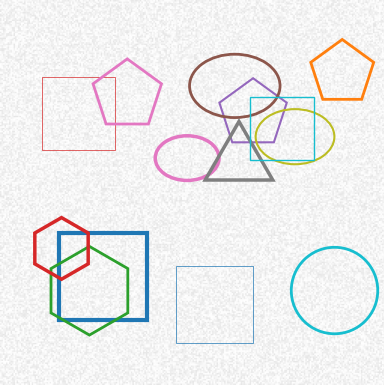[{"shape": "square", "thickness": 0.5, "radius": 0.5, "center": [0.557, 0.21]}, {"shape": "square", "thickness": 3, "radius": 0.57, "center": [0.268, 0.282]}, {"shape": "pentagon", "thickness": 2, "radius": 0.43, "center": [0.889, 0.812]}, {"shape": "hexagon", "thickness": 2, "radius": 0.58, "center": [0.232, 0.245]}, {"shape": "hexagon", "thickness": 2.5, "radius": 0.4, "center": [0.16, 0.355]}, {"shape": "square", "thickness": 0.5, "radius": 0.48, "center": [0.204, 0.705]}, {"shape": "pentagon", "thickness": 1.5, "radius": 0.46, "center": [0.657, 0.705]}, {"shape": "oval", "thickness": 2, "radius": 0.59, "center": [0.61, 0.777]}, {"shape": "pentagon", "thickness": 2, "radius": 0.47, "center": [0.331, 0.754]}, {"shape": "oval", "thickness": 2.5, "radius": 0.41, "center": [0.486, 0.589]}, {"shape": "triangle", "thickness": 2.5, "radius": 0.51, "center": [0.621, 0.583]}, {"shape": "oval", "thickness": 1.5, "radius": 0.51, "center": [0.766, 0.645]}, {"shape": "square", "thickness": 1, "radius": 0.41, "center": [0.733, 0.667]}, {"shape": "circle", "thickness": 2, "radius": 0.56, "center": [0.869, 0.245]}]